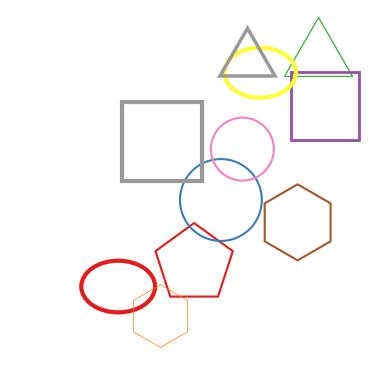[{"shape": "pentagon", "thickness": 1.5, "radius": 0.53, "center": [0.504, 0.315]}, {"shape": "oval", "thickness": 3, "radius": 0.48, "center": [0.307, 0.256]}, {"shape": "circle", "thickness": 1.5, "radius": 0.53, "center": [0.574, 0.481]}, {"shape": "triangle", "thickness": 1, "radius": 0.51, "center": [0.827, 0.852]}, {"shape": "square", "thickness": 2, "radius": 0.44, "center": [0.844, 0.725]}, {"shape": "hexagon", "thickness": 0.5, "radius": 0.41, "center": [0.417, 0.179]}, {"shape": "oval", "thickness": 3, "radius": 0.46, "center": [0.676, 0.811]}, {"shape": "hexagon", "thickness": 1.5, "radius": 0.49, "center": [0.773, 0.422]}, {"shape": "circle", "thickness": 1.5, "radius": 0.41, "center": [0.629, 0.613]}, {"shape": "square", "thickness": 3, "radius": 0.51, "center": [0.421, 0.632]}, {"shape": "triangle", "thickness": 2.5, "radius": 0.41, "center": [0.643, 0.844]}]